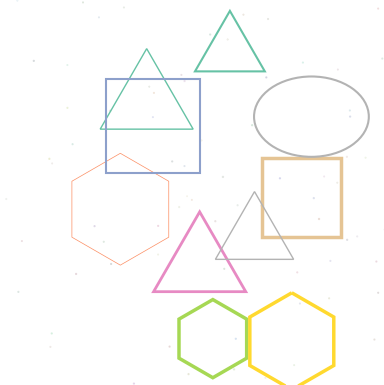[{"shape": "triangle", "thickness": 1.5, "radius": 0.52, "center": [0.597, 0.867]}, {"shape": "triangle", "thickness": 1, "radius": 0.7, "center": [0.381, 0.734]}, {"shape": "hexagon", "thickness": 0.5, "radius": 0.73, "center": [0.313, 0.457]}, {"shape": "square", "thickness": 1.5, "radius": 0.61, "center": [0.397, 0.673]}, {"shape": "triangle", "thickness": 2, "radius": 0.69, "center": [0.519, 0.311]}, {"shape": "hexagon", "thickness": 2.5, "radius": 0.51, "center": [0.553, 0.12]}, {"shape": "hexagon", "thickness": 2.5, "radius": 0.63, "center": [0.758, 0.114]}, {"shape": "square", "thickness": 2.5, "radius": 0.51, "center": [0.783, 0.486]}, {"shape": "oval", "thickness": 1.5, "radius": 0.75, "center": [0.809, 0.697]}, {"shape": "triangle", "thickness": 1, "radius": 0.59, "center": [0.661, 0.385]}]